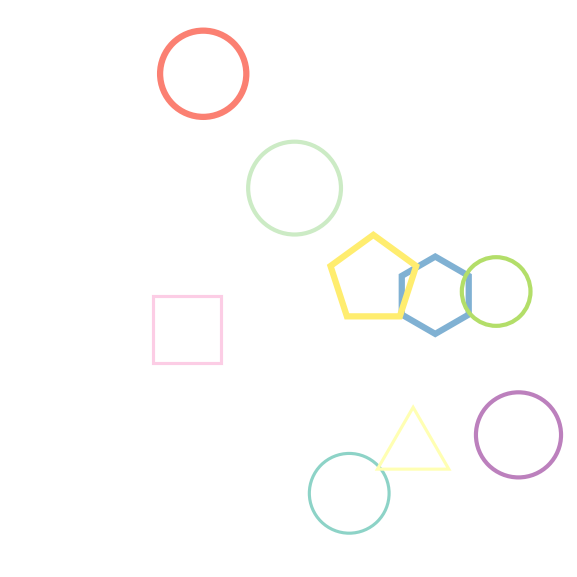[{"shape": "circle", "thickness": 1.5, "radius": 0.35, "center": [0.605, 0.145]}, {"shape": "triangle", "thickness": 1.5, "radius": 0.36, "center": [0.715, 0.222]}, {"shape": "circle", "thickness": 3, "radius": 0.37, "center": [0.352, 0.871]}, {"shape": "hexagon", "thickness": 3, "radius": 0.33, "center": [0.754, 0.488]}, {"shape": "circle", "thickness": 2, "radius": 0.3, "center": [0.859, 0.494]}, {"shape": "square", "thickness": 1.5, "radius": 0.29, "center": [0.324, 0.428]}, {"shape": "circle", "thickness": 2, "radius": 0.37, "center": [0.898, 0.246]}, {"shape": "circle", "thickness": 2, "radius": 0.4, "center": [0.51, 0.673]}, {"shape": "pentagon", "thickness": 3, "radius": 0.39, "center": [0.647, 0.514]}]